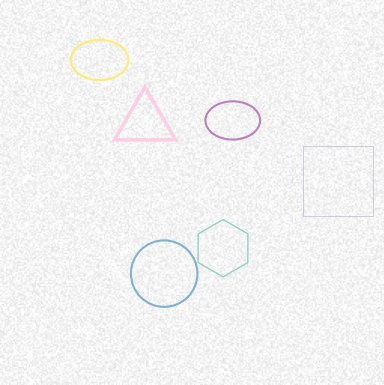[{"shape": "hexagon", "thickness": 1, "radius": 0.37, "center": [0.579, 0.355]}, {"shape": "square", "thickness": 0.5, "radius": 0.45, "center": [0.878, 0.53]}, {"shape": "circle", "thickness": 1.5, "radius": 0.43, "center": [0.426, 0.289]}, {"shape": "triangle", "thickness": 2.5, "radius": 0.46, "center": [0.377, 0.683]}, {"shape": "oval", "thickness": 1.5, "radius": 0.36, "center": [0.605, 0.687]}, {"shape": "oval", "thickness": 1.5, "radius": 0.37, "center": [0.259, 0.844]}]